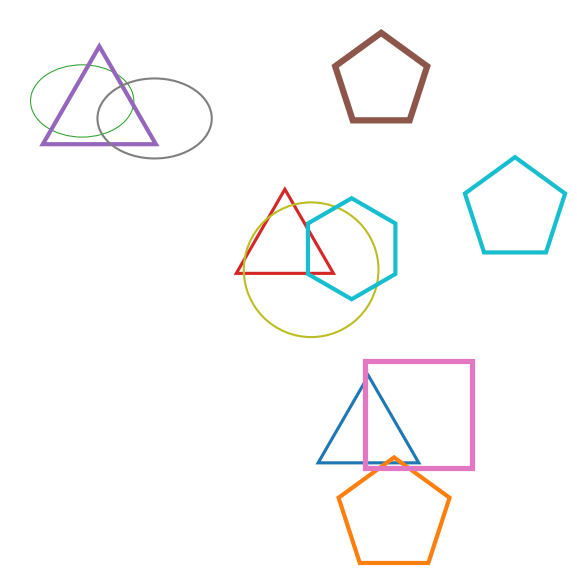[{"shape": "triangle", "thickness": 1.5, "radius": 0.5, "center": [0.638, 0.248]}, {"shape": "pentagon", "thickness": 2, "radius": 0.51, "center": [0.682, 0.106]}, {"shape": "oval", "thickness": 0.5, "radius": 0.45, "center": [0.142, 0.824]}, {"shape": "triangle", "thickness": 1.5, "radius": 0.49, "center": [0.493, 0.574]}, {"shape": "triangle", "thickness": 2, "radius": 0.56, "center": [0.172, 0.806]}, {"shape": "pentagon", "thickness": 3, "radius": 0.42, "center": [0.66, 0.859]}, {"shape": "square", "thickness": 2.5, "radius": 0.46, "center": [0.725, 0.281]}, {"shape": "oval", "thickness": 1, "radius": 0.49, "center": [0.268, 0.794]}, {"shape": "circle", "thickness": 1, "radius": 0.58, "center": [0.539, 0.532]}, {"shape": "pentagon", "thickness": 2, "radius": 0.46, "center": [0.892, 0.636]}, {"shape": "hexagon", "thickness": 2, "radius": 0.44, "center": [0.609, 0.568]}]